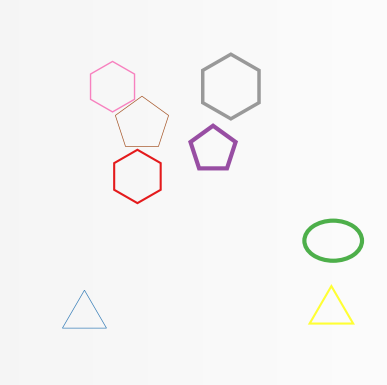[{"shape": "hexagon", "thickness": 1.5, "radius": 0.35, "center": [0.355, 0.542]}, {"shape": "triangle", "thickness": 0.5, "radius": 0.33, "center": [0.218, 0.181]}, {"shape": "oval", "thickness": 3, "radius": 0.37, "center": [0.86, 0.375]}, {"shape": "pentagon", "thickness": 3, "radius": 0.31, "center": [0.55, 0.612]}, {"shape": "triangle", "thickness": 1.5, "radius": 0.32, "center": [0.855, 0.192]}, {"shape": "pentagon", "thickness": 0.5, "radius": 0.36, "center": [0.366, 0.678]}, {"shape": "hexagon", "thickness": 1, "radius": 0.33, "center": [0.29, 0.775]}, {"shape": "hexagon", "thickness": 2.5, "radius": 0.42, "center": [0.596, 0.775]}]